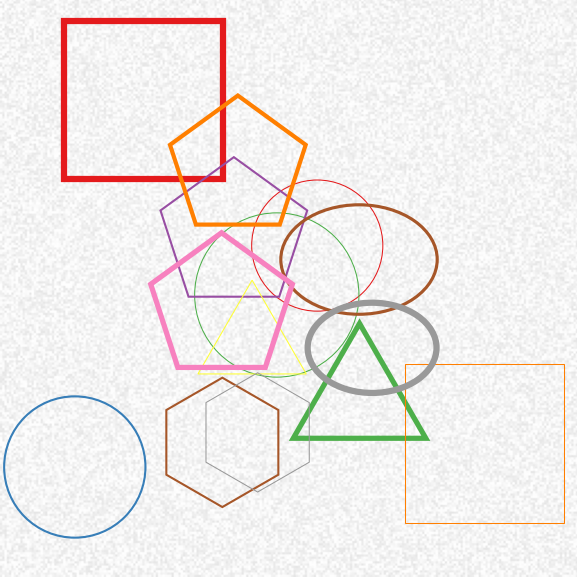[{"shape": "circle", "thickness": 0.5, "radius": 0.57, "center": [0.549, 0.574]}, {"shape": "square", "thickness": 3, "radius": 0.69, "center": [0.248, 0.826]}, {"shape": "circle", "thickness": 1, "radius": 0.61, "center": [0.13, 0.19]}, {"shape": "triangle", "thickness": 2.5, "radius": 0.66, "center": [0.623, 0.306]}, {"shape": "circle", "thickness": 0.5, "radius": 0.71, "center": [0.479, 0.488]}, {"shape": "pentagon", "thickness": 1, "radius": 0.67, "center": [0.405, 0.593]}, {"shape": "square", "thickness": 0.5, "radius": 0.69, "center": [0.839, 0.231]}, {"shape": "pentagon", "thickness": 2, "radius": 0.62, "center": [0.412, 0.71]}, {"shape": "triangle", "thickness": 0.5, "radius": 0.54, "center": [0.437, 0.406]}, {"shape": "hexagon", "thickness": 1, "radius": 0.56, "center": [0.385, 0.233]}, {"shape": "oval", "thickness": 1.5, "radius": 0.68, "center": [0.622, 0.55]}, {"shape": "pentagon", "thickness": 2.5, "radius": 0.64, "center": [0.384, 0.467]}, {"shape": "oval", "thickness": 3, "radius": 0.56, "center": [0.644, 0.397]}, {"shape": "hexagon", "thickness": 0.5, "radius": 0.52, "center": [0.446, 0.25]}]